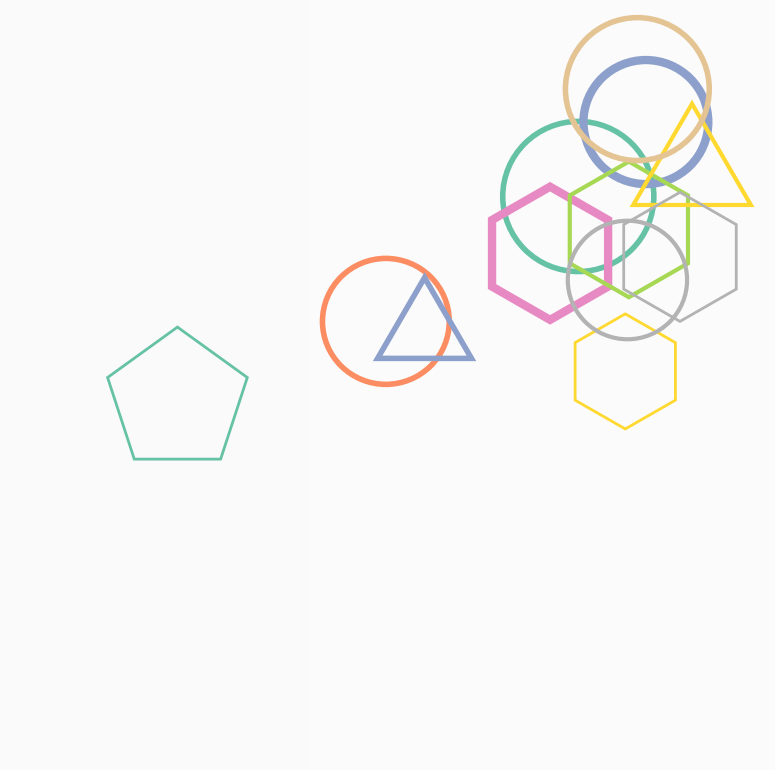[{"shape": "circle", "thickness": 2, "radius": 0.49, "center": [0.746, 0.745]}, {"shape": "pentagon", "thickness": 1, "radius": 0.47, "center": [0.229, 0.48]}, {"shape": "circle", "thickness": 2, "radius": 0.41, "center": [0.498, 0.583]}, {"shape": "circle", "thickness": 3, "radius": 0.4, "center": [0.833, 0.841]}, {"shape": "triangle", "thickness": 2, "radius": 0.35, "center": [0.548, 0.57]}, {"shape": "hexagon", "thickness": 3, "radius": 0.43, "center": [0.71, 0.671]}, {"shape": "hexagon", "thickness": 1.5, "radius": 0.44, "center": [0.811, 0.702]}, {"shape": "triangle", "thickness": 1.5, "radius": 0.44, "center": [0.893, 0.778]}, {"shape": "hexagon", "thickness": 1, "radius": 0.37, "center": [0.807, 0.518]}, {"shape": "circle", "thickness": 2, "radius": 0.46, "center": [0.822, 0.884]}, {"shape": "circle", "thickness": 1.5, "radius": 0.38, "center": [0.81, 0.636]}, {"shape": "hexagon", "thickness": 1, "radius": 0.42, "center": [0.877, 0.666]}]